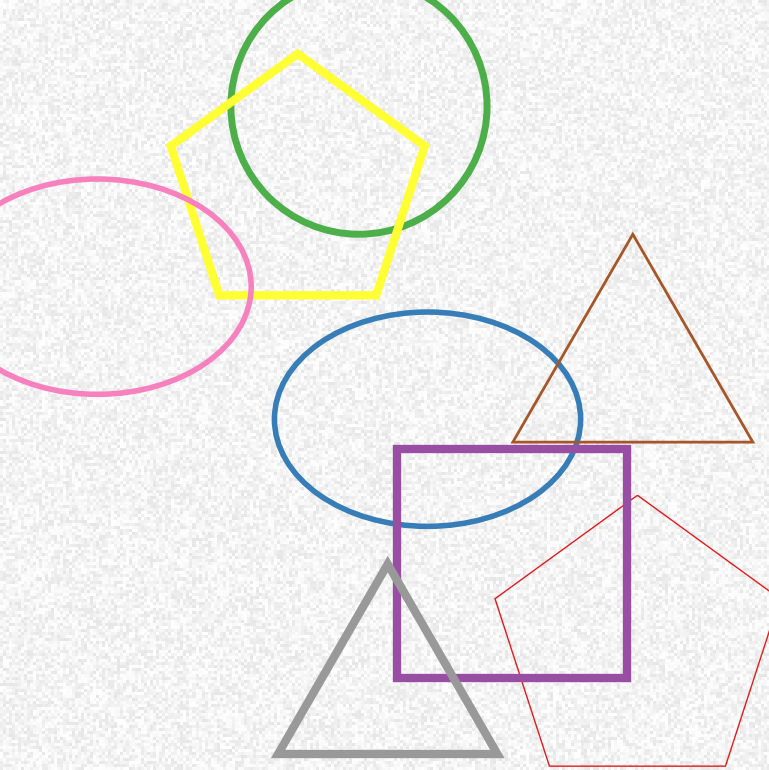[{"shape": "pentagon", "thickness": 0.5, "radius": 0.97, "center": [0.828, 0.162]}, {"shape": "oval", "thickness": 2, "radius": 0.99, "center": [0.555, 0.456]}, {"shape": "circle", "thickness": 2.5, "radius": 0.83, "center": [0.466, 0.862]}, {"shape": "square", "thickness": 3, "radius": 0.74, "center": [0.665, 0.268]}, {"shape": "pentagon", "thickness": 3, "radius": 0.87, "center": [0.387, 0.757]}, {"shape": "triangle", "thickness": 1, "radius": 0.9, "center": [0.822, 0.516]}, {"shape": "oval", "thickness": 2, "radius": 1.0, "center": [0.126, 0.628]}, {"shape": "triangle", "thickness": 3, "radius": 0.82, "center": [0.504, 0.103]}]